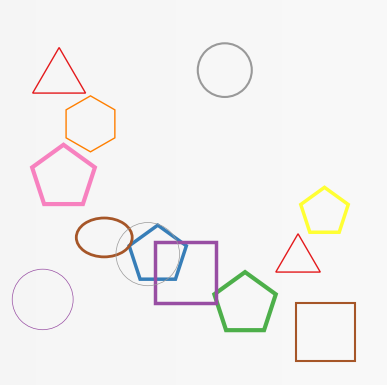[{"shape": "triangle", "thickness": 1, "radius": 0.33, "center": [0.769, 0.326]}, {"shape": "triangle", "thickness": 1, "radius": 0.39, "center": [0.153, 0.798]}, {"shape": "pentagon", "thickness": 2.5, "radius": 0.39, "center": [0.407, 0.338]}, {"shape": "pentagon", "thickness": 3, "radius": 0.42, "center": [0.632, 0.21]}, {"shape": "circle", "thickness": 0.5, "radius": 0.39, "center": [0.11, 0.222]}, {"shape": "square", "thickness": 2.5, "radius": 0.4, "center": [0.479, 0.292]}, {"shape": "hexagon", "thickness": 1, "radius": 0.36, "center": [0.233, 0.678]}, {"shape": "pentagon", "thickness": 2.5, "radius": 0.32, "center": [0.837, 0.449]}, {"shape": "square", "thickness": 1.5, "radius": 0.38, "center": [0.839, 0.138]}, {"shape": "oval", "thickness": 2, "radius": 0.36, "center": [0.269, 0.383]}, {"shape": "pentagon", "thickness": 3, "radius": 0.43, "center": [0.164, 0.539]}, {"shape": "circle", "thickness": 1.5, "radius": 0.35, "center": [0.58, 0.818]}, {"shape": "circle", "thickness": 0.5, "radius": 0.41, "center": [0.381, 0.34]}]